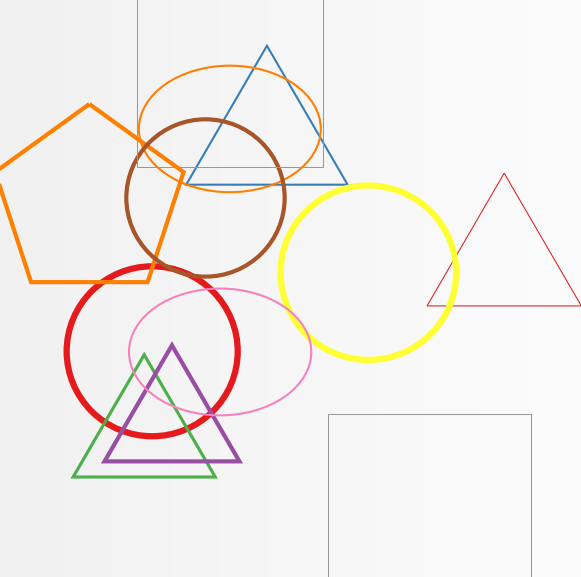[{"shape": "triangle", "thickness": 0.5, "radius": 0.77, "center": [0.867, 0.546]}, {"shape": "circle", "thickness": 3, "radius": 0.74, "center": [0.262, 0.391]}, {"shape": "triangle", "thickness": 1, "radius": 0.8, "center": [0.459, 0.76]}, {"shape": "triangle", "thickness": 1.5, "radius": 0.71, "center": [0.248, 0.244]}, {"shape": "triangle", "thickness": 2, "radius": 0.67, "center": [0.296, 0.267]}, {"shape": "oval", "thickness": 1, "radius": 0.78, "center": [0.395, 0.776]}, {"shape": "pentagon", "thickness": 2, "radius": 0.85, "center": [0.154, 0.649]}, {"shape": "circle", "thickness": 3, "radius": 0.76, "center": [0.634, 0.527]}, {"shape": "circle", "thickness": 2, "radius": 0.68, "center": [0.354, 0.656]}, {"shape": "oval", "thickness": 1, "radius": 0.78, "center": [0.379, 0.39]}, {"shape": "square", "thickness": 0.5, "radius": 0.87, "center": [0.739, 0.108]}, {"shape": "square", "thickness": 0.5, "radius": 0.8, "center": [0.396, 0.869]}]